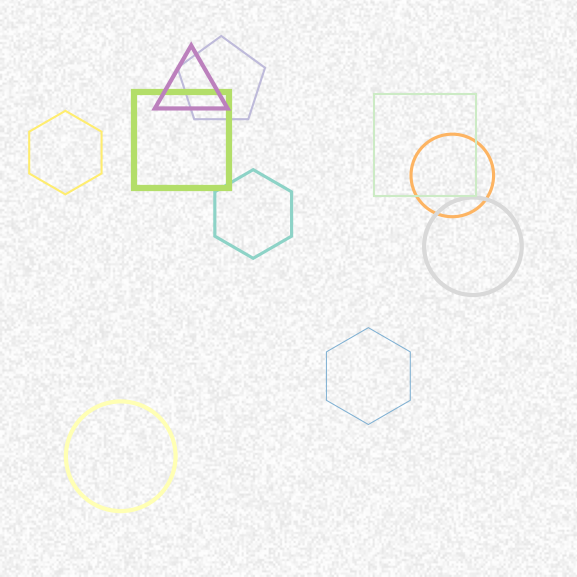[{"shape": "hexagon", "thickness": 1.5, "radius": 0.38, "center": [0.438, 0.629]}, {"shape": "circle", "thickness": 2, "radius": 0.47, "center": [0.209, 0.209]}, {"shape": "pentagon", "thickness": 1, "radius": 0.4, "center": [0.383, 0.857]}, {"shape": "hexagon", "thickness": 0.5, "radius": 0.42, "center": [0.638, 0.348]}, {"shape": "circle", "thickness": 1.5, "radius": 0.36, "center": [0.783, 0.695]}, {"shape": "square", "thickness": 3, "radius": 0.41, "center": [0.314, 0.757]}, {"shape": "circle", "thickness": 2, "radius": 0.42, "center": [0.819, 0.573]}, {"shape": "triangle", "thickness": 2, "radius": 0.36, "center": [0.331, 0.848]}, {"shape": "square", "thickness": 1, "radius": 0.44, "center": [0.736, 0.747]}, {"shape": "hexagon", "thickness": 1, "radius": 0.36, "center": [0.113, 0.735]}]